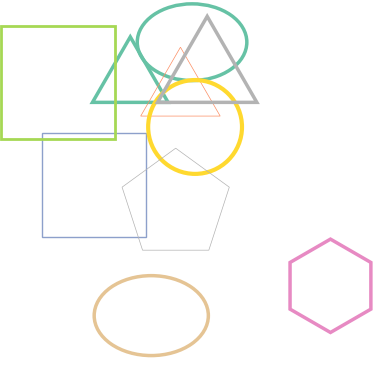[{"shape": "oval", "thickness": 2.5, "radius": 0.71, "center": [0.499, 0.89]}, {"shape": "triangle", "thickness": 2.5, "radius": 0.57, "center": [0.338, 0.791]}, {"shape": "triangle", "thickness": 0.5, "radius": 0.6, "center": [0.469, 0.758]}, {"shape": "square", "thickness": 1, "radius": 0.67, "center": [0.244, 0.52]}, {"shape": "hexagon", "thickness": 2.5, "radius": 0.61, "center": [0.858, 0.258]}, {"shape": "square", "thickness": 2, "radius": 0.74, "center": [0.15, 0.786]}, {"shape": "circle", "thickness": 3, "radius": 0.61, "center": [0.507, 0.67]}, {"shape": "oval", "thickness": 2.5, "radius": 0.74, "center": [0.393, 0.18]}, {"shape": "pentagon", "thickness": 0.5, "radius": 0.73, "center": [0.456, 0.469]}, {"shape": "triangle", "thickness": 2.5, "radius": 0.74, "center": [0.538, 0.809]}]